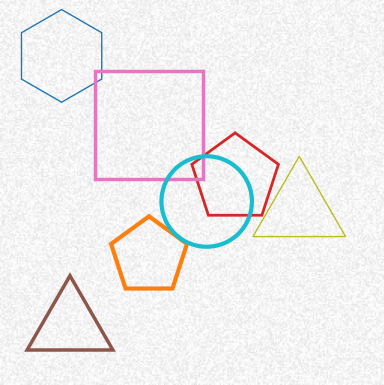[{"shape": "hexagon", "thickness": 1, "radius": 0.6, "center": [0.16, 0.855]}, {"shape": "pentagon", "thickness": 3, "radius": 0.52, "center": [0.387, 0.334]}, {"shape": "pentagon", "thickness": 2, "radius": 0.59, "center": [0.611, 0.537]}, {"shape": "triangle", "thickness": 2.5, "radius": 0.64, "center": [0.182, 0.155]}, {"shape": "square", "thickness": 2.5, "radius": 0.7, "center": [0.387, 0.675]}, {"shape": "triangle", "thickness": 1, "radius": 0.69, "center": [0.777, 0.455]}, {"shape": "circle", "thickness": 3, "radius": 0.59, "center": [0.537, 0.477]}]